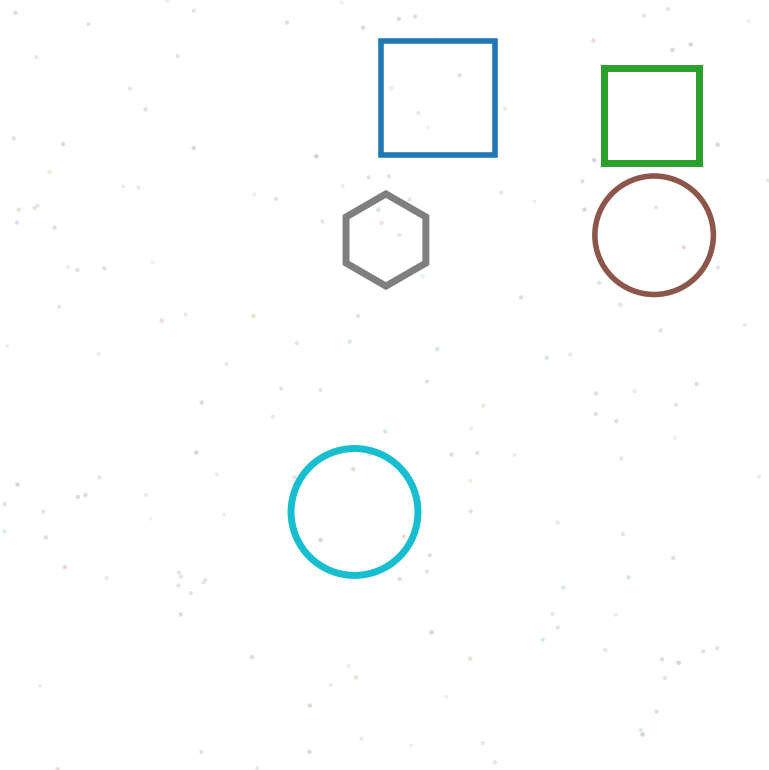[{"shape": "square", "thickness": 2, "radius": 0.37, "center": [0.569, 0.873]}, {"shape": "square", "thickness": 2.5, "radius": 0.31, "center": [0.846, 0.85]}, {"shape": "circle", "thickness": 2, "radius": 0.38, "center": [0.85, 0.694]}, {"shape": "hexagon", "thickness": 2.5, "radius": 0.3, "center": [0.501, 0.688]}, {"shape": "circle", "thickness": 2.5, "radius": 0.41, "center": [0.46, 0.335]}]